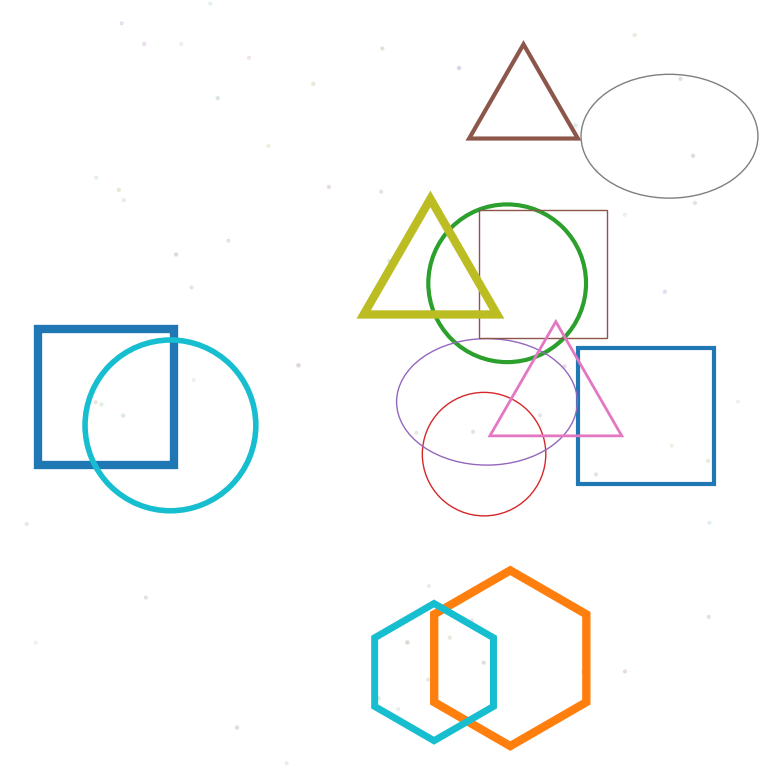[{"shape": "square", "thickness": 3, "radius": 0.44, "center": [0.138, 0.484]}, {"shape": "square", "thickness": 1.5, "radius": 0.44, "center": [0.839, 0.459]}, {"shape": "hexagon", "thickness": 3, "radius": 0.57, "center": [0.663, 0.145]}, {"shape": "circle", "thickness": 1.5, "radius": 0.51, "center": [0.659, 0.632]}, {"shape": "circle", "thickness": 0.5, "radius": 0.4, "center": [0.629, 0.41]}, {"shape": "oval", "thickness": 0.5, "radius": 0.59, "center": [0.632, 0.478]}, {"shape": "square", "thickness": 0.5, "radius": 0.42, "center": [0.705, 0.644]}, {"shape": "triangle", "thickness": 1.5, "radius": 0.41, "center": [0.68, 0.861]}, {"shape": "triangle", "thickness": 1, "radius": 0.49, "center": [0.722, 0.483]}, {"shape": "oval", "thickness": 0.5, "radius": 0.57, "center": [0.869, 0.823]}, {"shape": "triangle", "thickness": 3, "radius": 0.5, "center": [0.559, 0.642]}, {"shape": "circle", "thickness": 2, "radius": 0.55, "center": [0.221, 0.448]}, {"shape": "hexagon", "thickness": 2.5, "radius": 0.45, "center": [0.564, 0.127]}]